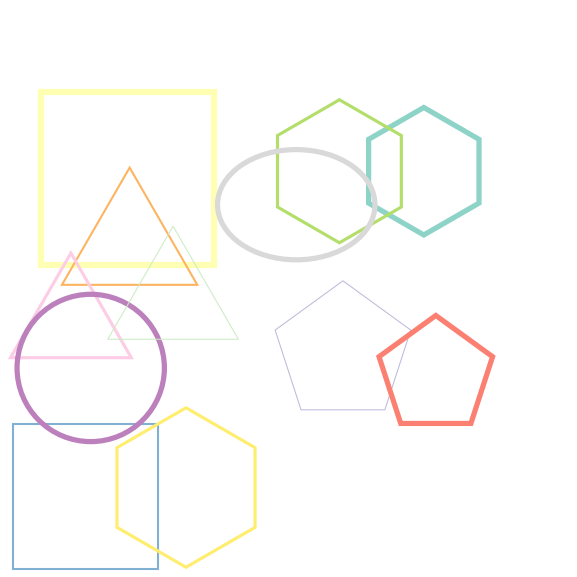[{"shape": "hexagon", "thickness": 2.5, "radius": 0.55, "center": [0.734, 0.703]}, {"shape": "square", "thickness": 3, "radius": 0.75, "center": [0.22, 0.69]}, {"shape": "pentagon", "thickness": 0.5, "radius": 0.62, "center": [0.594, 0.389]}, {"shape": "pentagon", "thickness": 2.5, "radius": 0.52, "center": [0.755, 0.35]}, {"shape": "square", "thickness": 1, "radius": 0.63, "center": [0.149, 0.139]}, {"shape": "triangle", "thickness": 1, "radius": 0.68, "center": [0.224, 0.574]}, {"shape": "hexagon", "thickness": 1.5, "radius": 0.62, "center": [0.588, 0.703]}, {"shape": "triangle", "thickness": 1.5, "radius": 0.6, "center": [0.123, 0.44]}, {"shape": "oval", "thickness": 2.5, "radius": 0.68, "center": [0.513, 0.645]}, {"shape": "circle", "thickness": 2.5, "radius": 0.64, "center": [0.157, 0.362]}, {"shape": "triangle", "thickness": 0.5, "radius": 0.65, "center": [0.3, 0.477]}, {"shape": "hexagon", "thickness": 1.5, "radius": 0.69, "center": [0.322, 0.155]}]